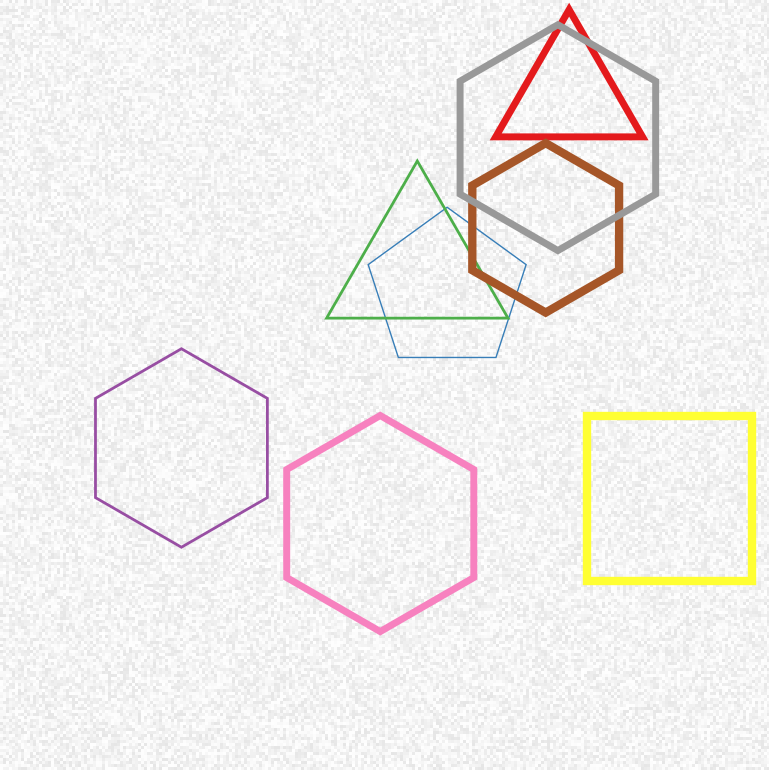[{"shape": "triangle", "thickness": 2.5, "radius": 0.55, "center": [0.739, 0.877]}, {"shape": "pentagon", "thickness": 0.5, "radius": 0.54, "center": [0.581, 0.623]}, {"shape": "triangle", "thickness": 1, "radius": 0.68, "center": [0.542, 0.655]}, {"shape": "hexagon", "thickness": 1, "radius": 0.64, "center": [0.236, 0.418]}, {"shape": "square", "thickness": 3, "radius": 0.54, "center": [0.869, 0.352]}, {"shape": "hexagon", "thickness": 3, "radius": 0.55, "center": [0.709, 0.704]}, {"shape": "hexagon", "thickness": 2.5, "radius": 0.7, "center": [0.494, 0.32]}, {"shape": "hexagon", "thickness": 2.5, "radius": 0.73, "center": [0.725, 0.821]}]